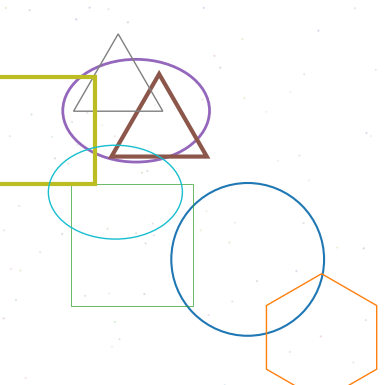[{"shape": "circle", "thickness": 1.5, "radius": 0.99, "center": [0.643, 0.326]}, {"shape": "hexagon", "thickness": 1, "radius": 0.83, "center": [0.835, 0.124]}, {"shape": "square", "thickness": 0.5, "radius": 0.79, "center": [0.343, 0.364]}, {"shape": "oval", "thickness": 2, "radius": 0.95, "center": [0.354, 0.712]}, {"shape": "triangle", "thickness": 3, "radius": 0.71, "center": [0.413, 0.665]}, {"shape": "triangle", "thickness": 1, "radius": 0.67, "center": [0.307, 0.778]}, {"shape": "square", "thickness": 3, "radius": 0.69, "center": [0.107, 0.66]}, {"shape": "oval", "thickness": 1, "radius": 0.87, "center": [0.3, 0.501]}]